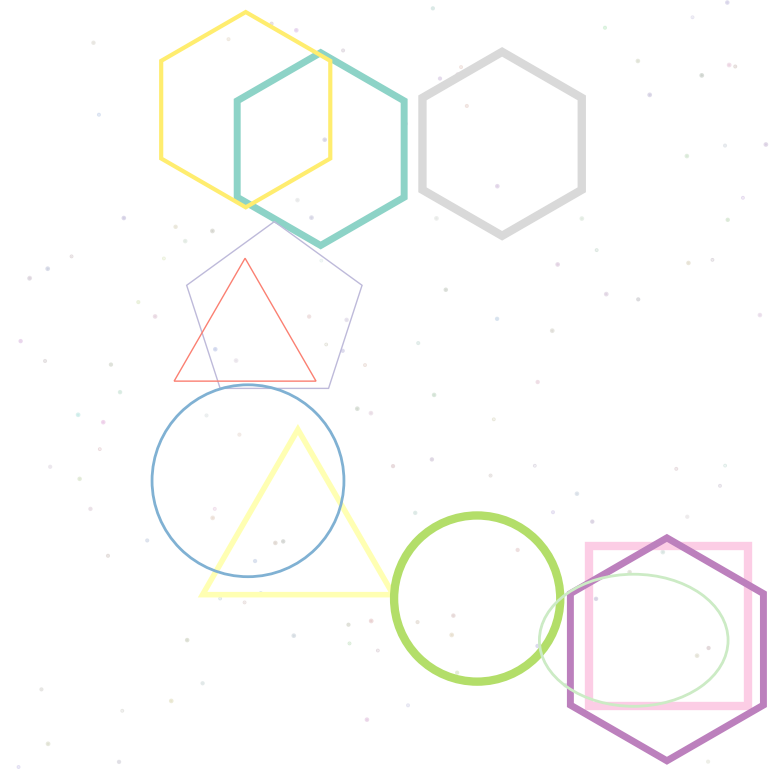[{"shape": "hexagon", "thickness": 2.5, "radius": 0.63, "center": [0.416, 0.806]}, {"shape": "triangle", "thickness": 2, "radius": 0.71, "center": [0.387, 0.299]}, {"shape": "pentagon", "thickness": 0.5, "radius": 0.6, "center": [0.356, 0.592]}, {"shape": "triangle", "thickness": 0.5, "radius": 0.53, "center": [0.318, 0.558]}, {"shape": "circle", "thickness": 1, "radius": 0.62, "center": [0.322, 0.376]}, {"shape": "circle", "thickness": 3, "radius": 0.54, "center": [0.62, 0.223]}, {"shape": "square", "thickness": 3, "radius": 0.52, "center": [0.868, 0.187]}, {"shape": "hexagon", "thickness": 3, "radius": 0.6, "center": [0.652, 0.813]}, {"shape": "hexagon", "thickness": 2.5, "radius": 0.72, "center": [0.866, 0.157]}, {"shape": "oval", "thickness": 1, "radius": 0.61, "center": [0.823, 0.168]}, {"shape": "hexagon", "thickness": 1.5, "radius": 0.63, "center": [0.319, 0.858]}]